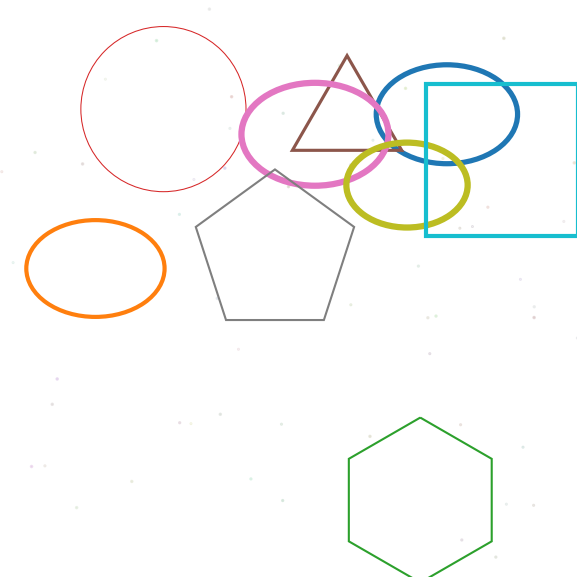[{"shape": "oval", "thickness": 2.5, "radius": 0.61, "center": [0.774, 0.801]}, {"shape": "oval", "thickness": 2, "radius": 0.6, "center": [0.165, 0.534]}, {"shape": "hexagon", "thickness": 1, "radius": 0.71, "center": [0.728, 0.133]}, {"shape": "circle", "thickness": 0.5, "radius": 0.71, "center": [0.283, 0.81]}, {"shape": "triangle", "thickness": 1.5, "radius": 0.55, "center": [0.601, 0.793]}, {"shape": "oval", "thickness": 3, "radius": 0.64, "center": [0.545, 0.767]}, {"shape": "pentagon", "thickness": 1, "radius": 0.72, "center": [0.476, 0.562]}, {"shape": "oval", "thickness": 3, "radius": 0.53, "center": [0.705, 0.679]}, {"shape": "square", "thickness": 2, "radius": 0.66, "center": [0.868, 0.722]}]